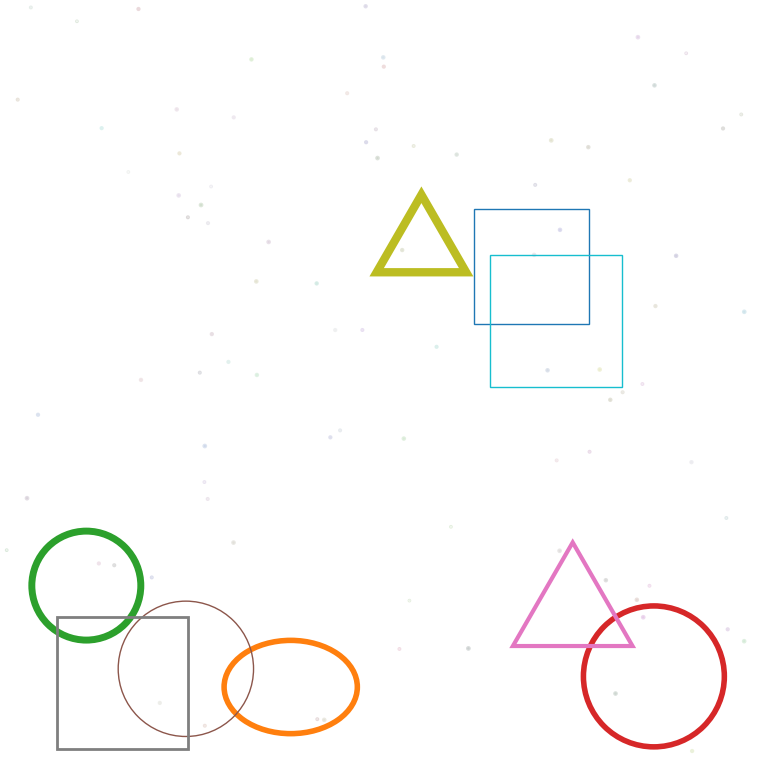[{"shape": "square", "thickness": 0.5, "radius": 0.37, "center": [0.69, 0.654]}, {"shape": "oval", "thickness": 2, "radius": 0.43, "center": [0.378, 0.108]}, {"shape": "circle", "thickness": 2.5, "radius": 0.35, "center": [0.112, 0.239]}, {"shape": "circle", "thickness": 2, "radius": 0.46, "center": [0.849, 0.122]}, {"shape": "circle", "thickness": 0.5, "radius": 0.44, "center": [0.241, 0.131]}, {"shape": "triangle", "thickness": 1.5, "radius": 0.45, "center": [0.744, 0.206]}, {"shape": "square", "thickness": 1, "radius": 0.43, "center": [0.159, 0.113]}, {"shape": "triangle", "thickness": 3, "radius": 0.34, "center": [0.547, 0.68]}, {"shape": "square", "thickness": 0.5, "radius": 0.43, "center": [0.722, 0.583]}]